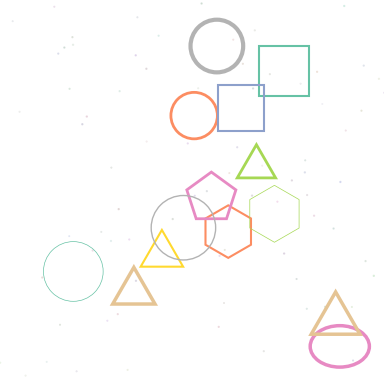[{"shape": "square", "thickness": 1.5, "radius": 0.33, "center": [0.737, 0.816]}, {"shape": "circle", "thickness": 0.5, "radius": 0.39, "center": [0.19, 0.295]}, {"shape": "hexagon", "thickness": 1.5, "radius": 0.34, "center": [0.593, 0.398]}, {"shape": "circle", "thickness": 2, "radius": 0.3, "center": [0.504, 0.7]}, {"shape": "square", "thickness": 1.5, "radius": 0.3, "center": [0.626, 0.719]}, {"shape": "oval", "thickness": 2.5, "radius": 0.38, "center": [0.883, 0.1]}, {"shape": "pentagon", "thickness": 2, "radius": 0.34, "center": [0.549, 0.486]}, {"shape": "hexagon", "thickness": 0.5, "radius": 0.37, "center": [0.713, 0.445]}, {"shape": "triangle", "thickness": 2, "radius": 0.29, "center": [0.666, 0.567]}, {"shape": "triangle", "thickness": 1.5, "radius": 0.32, "center": [0.42, 0.339]}, {"shape": "triangle", "thickness": 2.5, "radius": 0.37, "center": [0.872, 0.168]}, {"shape": "triangle", "thickness": 2.5, "radius": 0.32, "center": [0.348, 0.242]}, {"shape": "circle", "thickness": 3, "radius": 0.34, "center": [0.563, 0.88]}, {"shape": "circle", "thickness": 1, "radius": 0.42, "center": [0.476, 0.408]}]